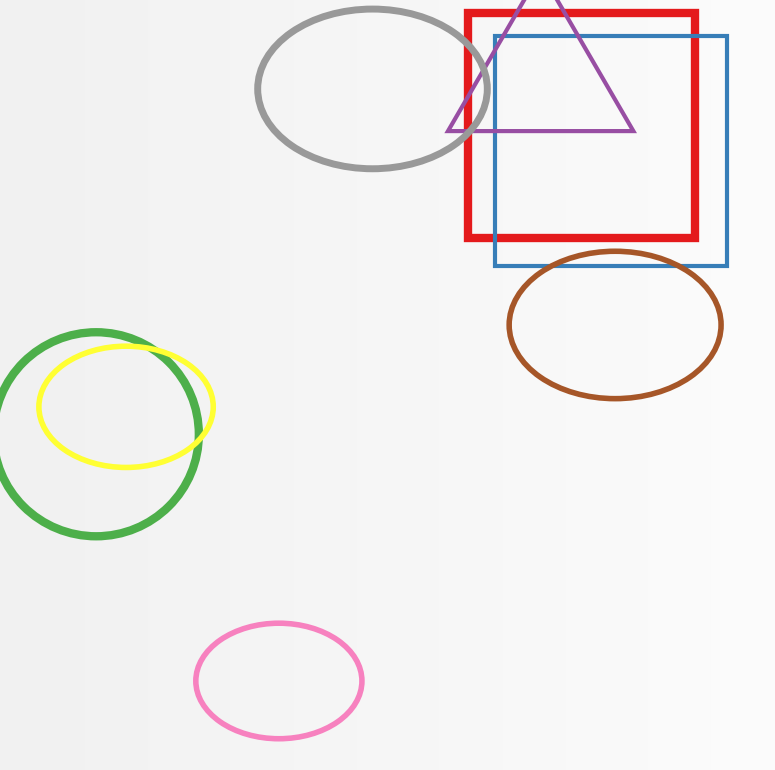[{"shape": "square", "thickness": 3, "radius": 0.73, "center": [0.751, 0.837]}, {"shape": "square", "thickness": 1.5, "radius": 0.75, "center": [0.788, 0.804]}, {"shape": "circle", "thickness": 3, "radius": 0.66, "center": [0.124, 0.436]}, {"shape": "triangle", "thickness": 1.5, "radius": 0.69, "center": [0.698, 0.899]}, {"shape": "oval", "thickness": 2, "radius": 0.56, "center": [0.163, 0.472]}, {"shape": "oval", "thickness": 2, "radius": 0.68, "center": [0.794, 0.578]}, {"shape": "oval", "thickness": 2, "radius": 0.54, "center": [0.36, 0.116]}, {"shape": "oval", "thickness": 2.5, "radius": 0.74, "center": [0.481, 0.885]}]